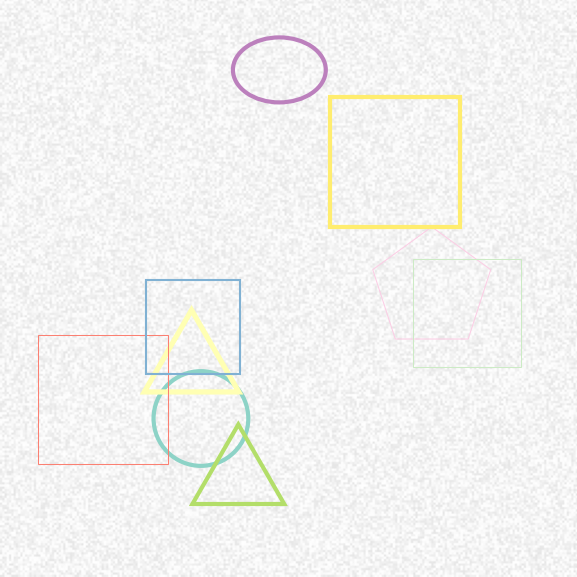[{"shape": "circle", "thickness": 2, "radius": 0.41, "center": [0.348, 0.274]}, {"shape": "triangle", "thickness": 2.5, "radius": 0.47, "center": [0.332, 0.368]}, {"shape": "square", "thickness": 0.5, "radius": 0.56, "center": [0.178, 0.307]}, {"shape": "square", "thickness": 1, "radius": 0.41, "center": [0.334, 0.433]}, {"shape": "triangle", "thickness": 2, "radius": 0.46, "center": [0.413, 0.172]}, {"shape": "pentagon", "thickness": 0.5, "radius": 0.54, "center": [0.748, 0.499]}, {"shape": "oval", "thickness": 2, "radius": 0.4, "center": [0.484, 0.878]}, {"shape": "square", "thickness": 0.5, "radius": 0.47, "center": [0.809, 0.457]}, {"shape": "square", "thickness": 2, "radius": 0.56, "center": [0.683, 0.719]}]